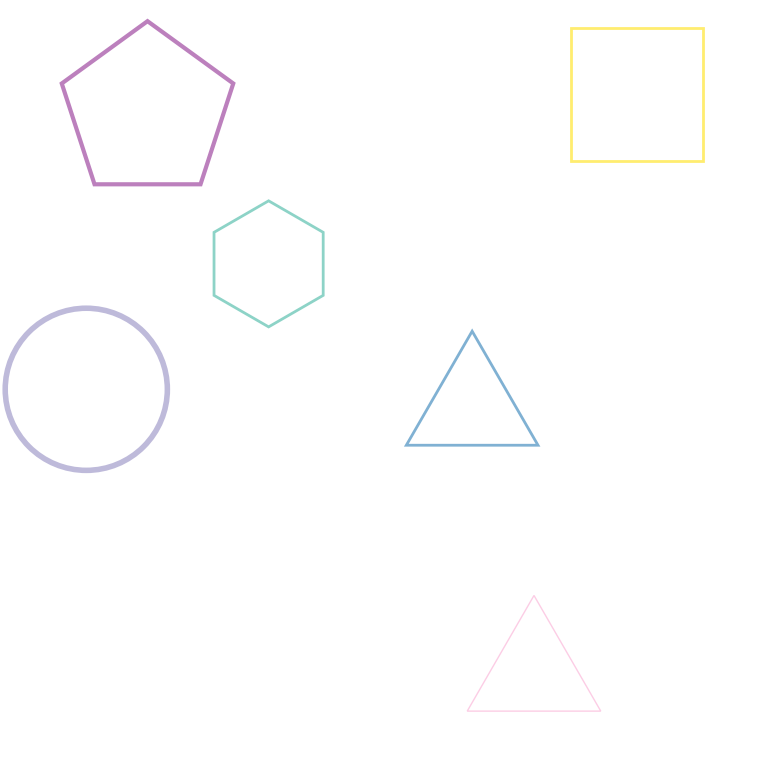[{"shape": "hexagon", "thickness": 1, "radius": 0.41, "center": [0.349, 0.657]}, {"shape": "circle", "thickness": 2, "radius": 0.53, "center": [0.112, 0.494]}, {"shape": "triangle", "thickness": 1, "radius": 0.49, "center": [0.613, 0.471]}, {"shape": "triangle", "thickness": 0.5, "radius": 0.5, "center": [0.694, 0.127]}, {"shape": "pentagon", "thickness": 1.5, "radius": 0.59, "center": [0.192, 0.855]}, {"shape": "square", "thickness": 1, "radius": 0.43, "center": [0.827, 0.877]}]